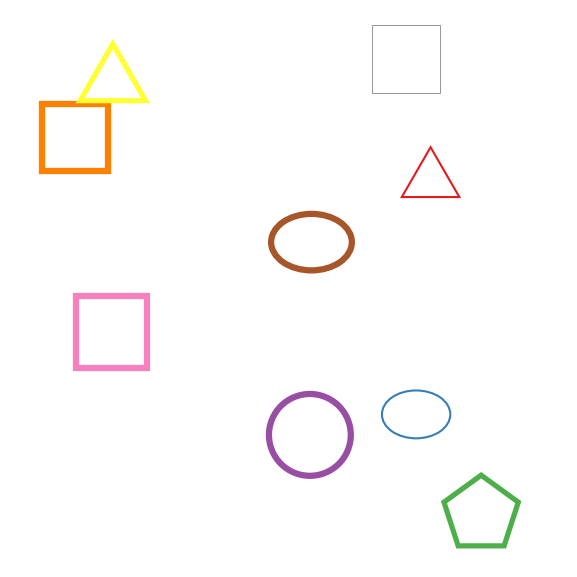[{"shape": "triangle", "thickness": 1, "radius": 0.29, "center": [0.746, 0.687]}, {"shape": "oval", "thickness": 1, "radius": 0.3, "center": [0.721, 0.282]}, {"shape": "pentagon", "thickness": 2.5, "radius": 0.34, "center": [0.833, 0.109]}, {"shape": "circle", "thickness": 3, "radius": 0.35, "center": [0.537, 0.246]}, {"shape": "square", "thickness": 3, "radius": 0.29, "center": [0.13, 0.761]}, {"shape": "triangle", "thickness": 2.5, "radius": 0.33, "center": [0.195, 0.858]}, {"shape": "oval", "thickness": 3, "radius": 0.35, "center": [0.539, 0.58]}, {"shape": "square", "thickness": 3, "radius": 0.31, "center": [0.193, 0.424]}, {"shape": "square", "thickness": 0.5, "radius": 0.29, "center": [0.703, 0.897]}]